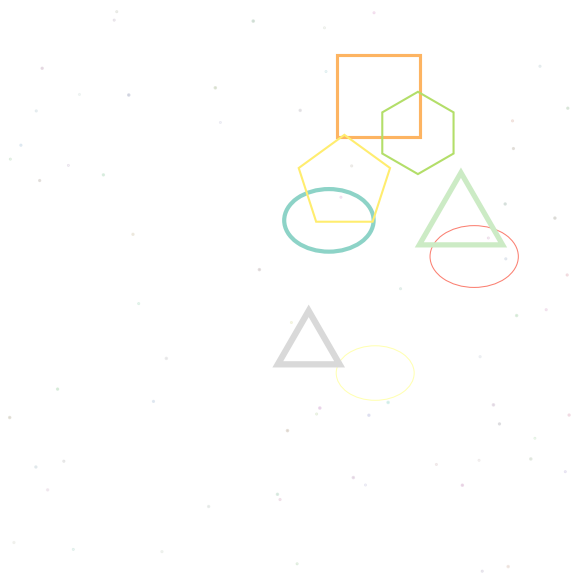[{"shape": "oval", "thickness": 2, "radius": 0.39, "center": [0.57, 0.618]}, {"shape": "oval", "thickness": 0.5, "radius": 0.34, "center": [0.65, 0.353]}, {"shape": "oval", "thickness": 0.5, "radius": 0.38, "center": [0.821, 0.555]}, {"shape": "square", "thickness": 1.5, "radius": 0.36, "center": [0.656, 0.833]}, {"shape": "hexagon", "thickness": 1, "radius": 0.36, "center": [0.724, 0.769]}, {"shape": "triangle", "thickness": 3, "radius": 0.31, "center": [0.535, 0.399]}, {"shape": "triangle", "thickness": 2.5, "radius": 0.42, "center": [0.798, 0.617]}, {"shape": "pentagon", "thickness": 1, "radius": 0.42, "center": [0.596, 0.682]}]